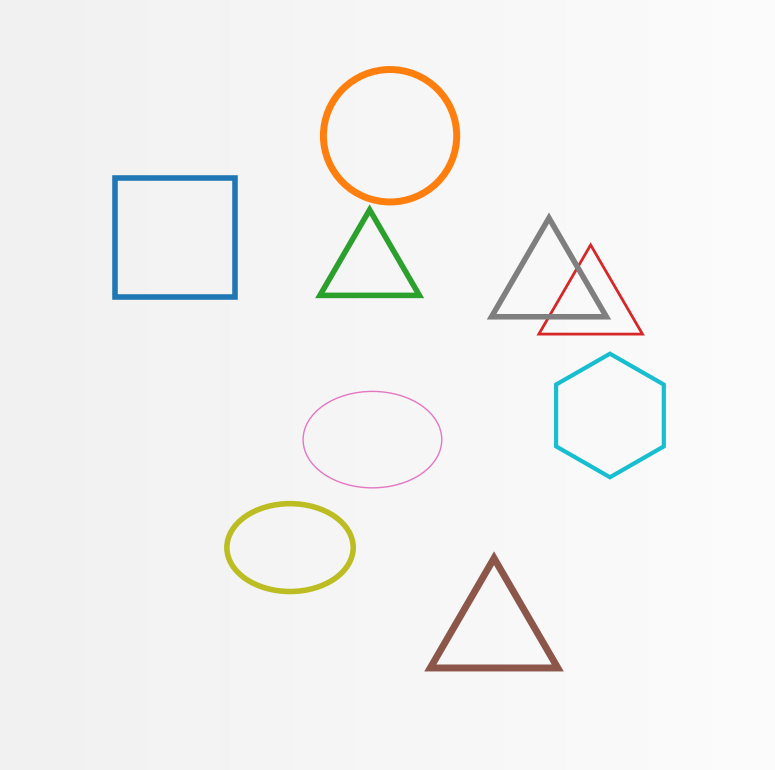[{"shape": "square", "thickness": 2, "radius": 0.39, "center": [0.225, 0.691]}, {"shape": "circle", "thickness": 2.5, "radius": 0.43, "center": [0.503, 0.824]}, {"shape": "triangle", "thickness": 2, "radius": 0.37, "center": [0.477, 0.653]}, {"shape": "triangle", "thickness": 1, "radius": 0.39, "center": [0.762, 0.605]}, {"shape": "triangle", "thickness": 2.5, "radius": 0.48, "center": [0.637, 0.18]}, {"shape": "oval", "thickness": 0.5, "radius": 0.45, "center": [0.481, 0.429]}, {"shape": "triangle", "thickness": 2, "radius": 0.43, "center": [0.708, 0.631]}, {"shape": "oval", "thickness": 2, "radius": 0.41, "center": [0.374, 0.289]}, {"shape": "hexagon", "thickness": 1.5, "radius": 0.4, "center": [0.787, 0.46]}]